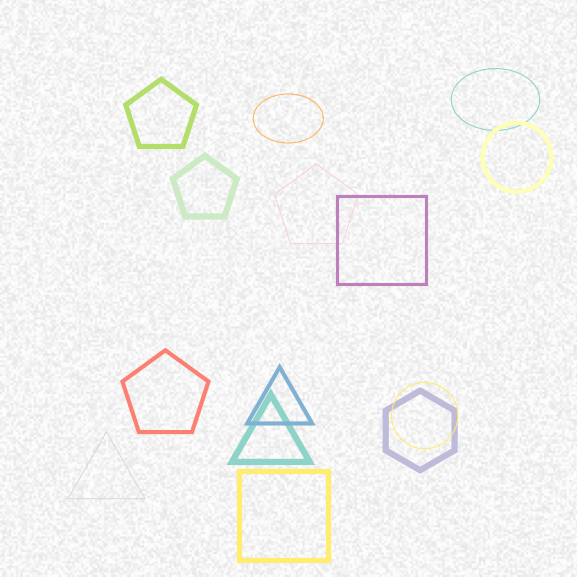[{"shape": "triangle", "thickness": 3, "radius": 0.39, "center": [0.469, 0.238]}, {"shape": "oval", "thickness": 0.5, "radius": 0.38, "center": [0.858, 0.827]}, {"shape": "circle", "thickness": 2, "radius": 0.3, "center": [0.895, 0.727]}, {"shape": "hexagon", "thickness": 3, "radius": 0.34, "center": [0.728, 0.254]}, {"shape": "pentagon", "thickness": 2, "radius": 0.39, "center": [0.286, 0.314]}, {"shape": "triangle", "thickness": 2, "radius": 0.32, "center": [0.484, 0.298]}, {"shape": "oval", "thickness": 0.5, "radius": 0.3, "center": [0.499, 0.794]}, {"shape": "pentagon", "thickness": 2.5, "radius": 0.32, "center": [0.279, 0.798]}, {"shape": "pentagon", "thickness": 0.5, "radius": 0.38, "center": [0.548, 0.639]}, {"shape": "triangle", "thickness": 0.5, "radius": 0.39, "center": [0.184, 0.174]}, {"shape": "square", "thickness": 1.5, "radius": 0.38, "center": [0.661, 0.583]}, {"shape": "pentagon", "thickness": 3, "radius": 0.29, "center": [0.355, 0.671]}, {"shape": "square", "thickness": 2.5, "radius": 0.39, "center": [0.49, 0.106]}, {"shape": "circle", "thickness": 0.5, "radius": 0.29, "center": [0.735, 0.279]}]